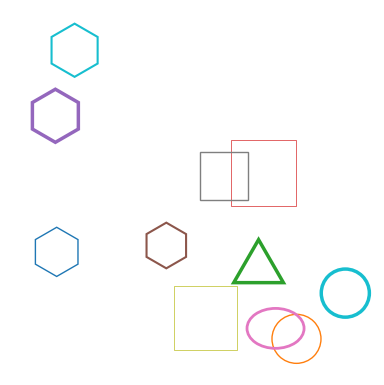[{"shape": "hexagon", "thickness": 1, "radius": 0.32, "center": [0.147, 0.346]}, {"shape": "circle", "thickness": 1, "radius": 0.32, "center": [0.77, 0.12]}, {"shape": "triangle", "thickness": 2.5, "radius": 0.37, "center": [0.672, 0.303]}, {"shape": "square", "thickness": 0.5, "radius": 0.42, "center": [0.684, 0.551]}, {"shape": "hexagon", "thickness": 2.5, "radius": 0.34, "center": [0.144, 0.699]}, {"shape": "hexagon", "thickness": 1.5, "radius": 0.3, "center": [0.432, 0.362]}, {"shape": "oval", "thickness": 2, "radius": 0.37, "center": [0.716, 0.147]}, {"shape": "square", "thickness": 1, "radius": 0.31, "center": [0.581, 0.543]}, {"shape": "square", "thickness": 0.5, "radius": 0.41, "center": [0.534, 0.175]}, {"shape": "circle", "thickness": 2.5, "radius": 0.31, "center": [0.897, 0.239]}, {"shape": "hexagon", "thickness": 1.5, "radius": 0.35, "center": [0.194, 0.869]}]